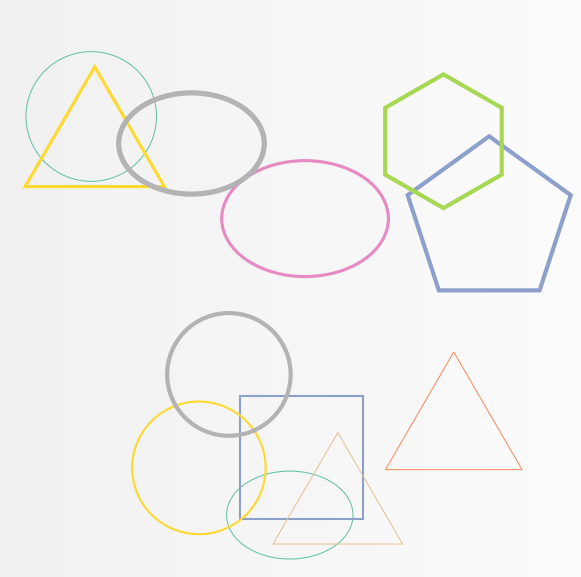[{"shape": "oval", "thickness": 0.5, "radius": 0.54, "center": [0.499, 0.107]}, {"shape": "circle", "thickness": 0.5, "radius": 0.56, "center": [0.157, 0.797]}, {"shape": "triangle", "thickness": 0.5, "radius": 0.68, "center": [0.781, 0.254]}, {"shape": "square", "thickness": 1, "radius": 0.53, "center": [0.518, 0.206]}, {"shape": "pentagon", "thickness": 2, "radius": 0.74, "center": [0.842, 0.616]}, {"shape": "oval", "thickness": 1.5, "radius": 0.72, "center": [0.525, 0.621]}, {"shape": "hexagon", "thickness": 2, "radius": 0.58, "center": [0.763, 0.755]}, {"shape": "triangle", "thickness": 1.5, "radius": 0.69, "center": [0.163, 0.745]}, {"shape": "circle", "thickness": 1, "radius": 0.57, "center": [0.342, 0.189]}, {"shape": "triangle", "thickness": 0.5, "radius": 0.64, "center": [0.581, 0.121]}, {"shape": "circle", "thickness": 2, "radius": 0.53, "center": [0.394, 0.351]}, {"shape": "oval", "thickness": 2.5, "radius": 0.63, "center": [0.329, 0.751]}]